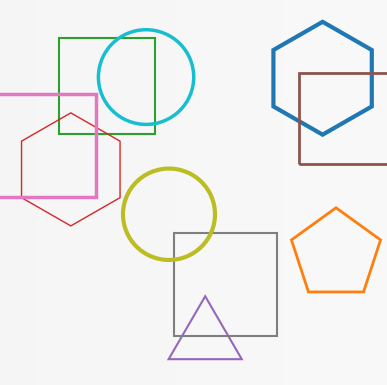[{"shape": "hexagon", "thickness": 3, "radius": 0.73, "center": [0.833, 0.797]}, {"shape": "pentagon", "thickness": 2, "radius": 0.6, "center": [0.867, 0.339]}, {"shape": "square", "thickness": 1.5, "radius": 0.62, "center": [0.276, 0.778]}, {"shape": "hexagon", "thickness": 1, "radius": 0.73, "center": [0.183, 0.56]}, {"shape": "triangle", "thickness": 1.5, "radius": 0.54, "center": [0.53, 0.122]}, {"shape": "square", "thickness": 2, "radius": 0.59, "center": [0.89, 0.693]}, {"shape": "square", "thickness": 2.5, "radius": 0.66, "center": [0.114, 0.622]}, {"shape": "square", "thickness": 1.5, "radius": 0.67, "center": [0.583, 0.261]}, {"shape": "circle", "thickness": 3, "radius": 0.59, "center": [0.436, 0.443]}, {"shape": "circle", "thickness": 2.5, "radius": 0.61, "center": [0.377, 0.8]}]